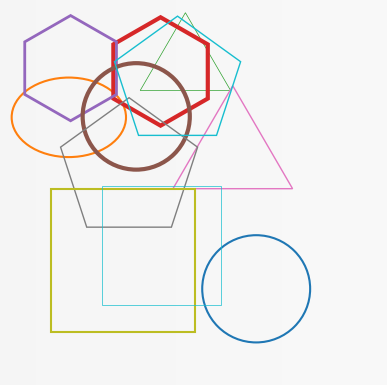[{"shape": "circle", "thickness": 1.5, "radius": 0.7, "center": [0.661, 0.25]}, {"shape": "oval", "thickness": 1.5, "radius": 0.74, "center": [0.178, 0.695]}, {"shape": "triangle", "thickness": 0.5, "radius": 0.67, "center": [0.478, 0.832]}, {"shape": "hexagon", "thickness": 3, "radius": 0.7, "center": [0.414, 0.814]}, {"shape": "hexagon", "thickness": 2, "radius": 0.68, "center": [0.182, 0.823]}, {"shape": "circle", "thickness": 3, "radius": 0.69, "center": [0.352, 0.698]}, {"shape": "triangle", "thickness": 1, "radius": 0.89, "center": [0.601, 0.599]}, {"shape": "pentagon", "thickness": 1, "radius": 0.93, "center": [0.333, 0.56]}, {"shape": "square", "thickness": 1.5, "radius": 0.93, "center": [0.318, 0.323]}, {"shape": "pentagon", "thickness": 1, "radius": 0.86, "center": [0.458, 0.787]}, {"shape": "square", "thickness": 0.5, "radius": 0.77, "center": [0.418, 0.362]}]